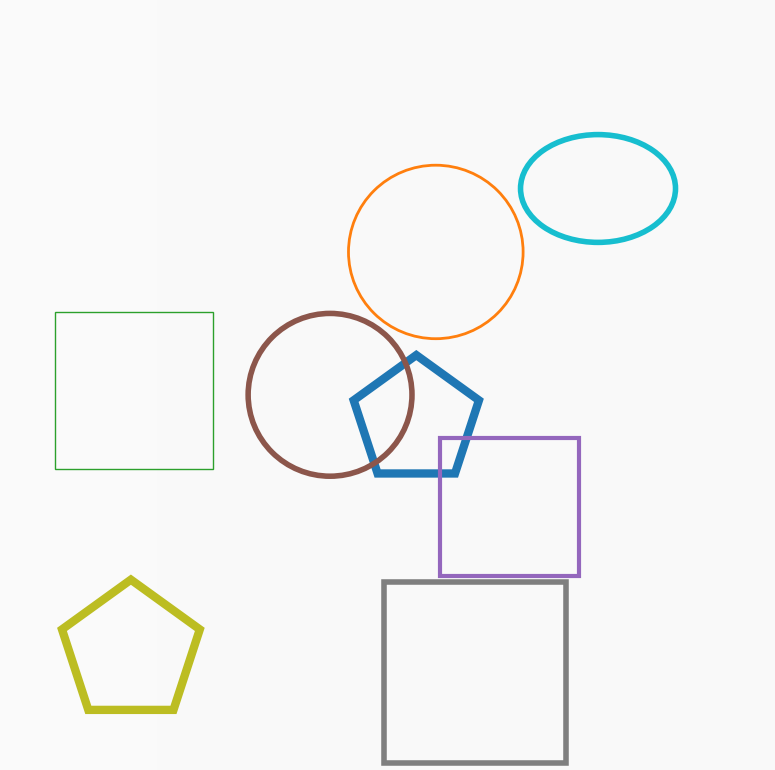[{"shape": "pentagon", "thickness": 3, "radius": 0.42, "center": [0.537, 0.454]}, {"shape": "circle", "thickness": 1, "radius": 0.56, "center": [0.562, 0.673]}, {"shape": "square", "thickness": 0.5, "radius": 0.51, "center": [0.173, 0.493]}, {"shape": "square", "thickness": 1.5, "radius": 0.45, "center": [0.658, 0.342]}, {"shape": "circle", "thickness": 2, "radius": 0.53, "center": [0.426, 0.487]}, {"shape": "square", "thickness": 2, "radius": 0.59, "center": [0.613, 0.127]}, {"shape": "pentagon", "thickness": 3, "radius": 0.47, "center": [0.169, 0.154]}, {"shape": "oval", "thickness": 2, "radius": 0.5, "center": [0.772, 0.755]}]